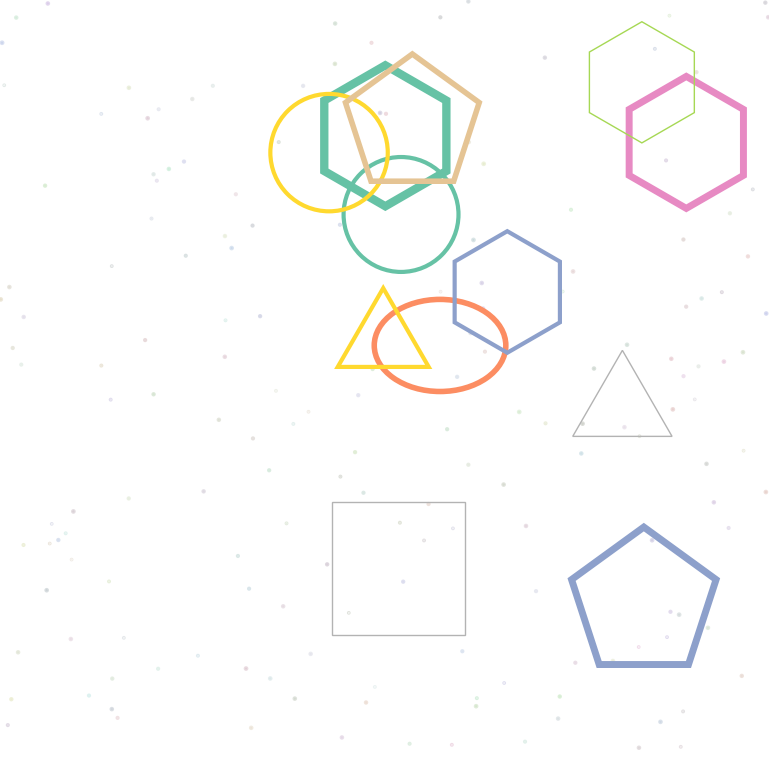[{"shape": "hexagon", "thickness": 3, "radius": 0.46, "center": [0.5, 0.824]}, {"shape": "circle", "thickness": 1.5, "radius": 0.37, "center": [0.521, 0.721]}, {"shape": "oval", "thickness": 2, "radius": 0.43, "center": [0.571, 0.551]}, {"shape": "pentagon", "thickness": 2.5, "radius": 0.49, "center": [0.836, 0.217]}, {"shape": "hexagon", "thickness": 1.5, "radius": 0.39, "center": [0.659, 0.621]}, {"shape": "hexagon", "thickness": 2.5, "radius": 0.43, "center": [0.891, 0.815]}, {"shape": "hexagon", "thickness": 0.5, "radius": 0.39, "center": [0.834, 0.893]}, {"shape": "triangle", "thickness": 1.5, "radius": 0.34, "center": [0.498, 0.558]}, {"shape": "circle", "thickness": 1.5, "radius": 0.38, "center": [0.427, 0.802]}, {"shape": "pentagon", "thickness": 2, "radius": 0.46, "center": [0.536, 0.839]}, {"shape": "triangle", "thickness": 0.5, "radius": 0.37, "center": [0.808, 0.471]}, {"shape": "square", "thickness": 0.5, "radius": 0.43, "center": [0.518, 0.262]}]